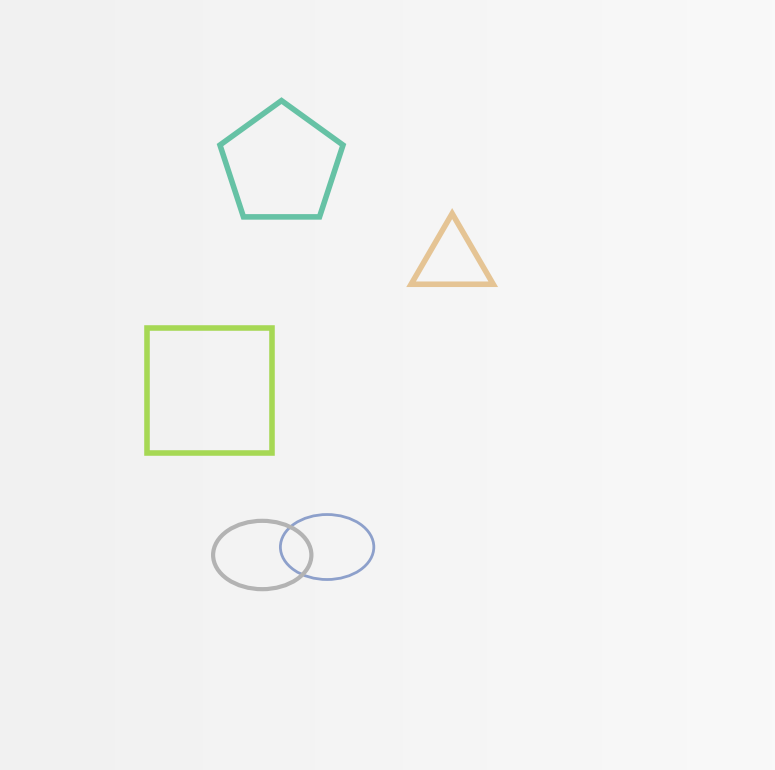[{"shape": "pentagon", "thickness": 2, "radius": 0.42, "center": [0.363, 0.786]}, {"shape": "oval", "thickness": 1, "radius": 0.3, "center": [0.422, 0.29]}, {"shape": "square", "thickness": 2, "radius": 0.4, "center": [0.27, 0.493]}, {"shape": "triangle", "thickness": 2, "radius": 0.31, "center": [0.583, 0.661]}, {"shape": "oval", "thickness": 1.5, "radius": 0.32, "center": [0.338, 0.279]}]